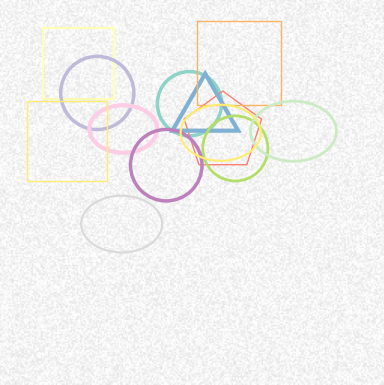[{"shape": "circle", "thickness": 2.5, "radius": 0.42, "center": [0.492, 0.731]}, {"shape": "square", "thickness": 1.5, "radius": 0.46, "center": [0.203, 0.836]}, {"shape": "circle", "thickness": 2.5, "radius": 0.48, "center": [0.253, 0.759]}, {"shape": "pentagon", "thickness": 1, "radius": 0.53, "center": [0.579, 0.658]}, {"shape": "triangle", "thickness": 3, "radius": 0.49, "center": [0.533, 0.71]}, {"shape": "square", "thickness": 1, "radius": 0.55, "center": [0.621, 0.836]}, {"shape": "circle", "thickness": 2, "radius": 0.42, "center": [0.611, 0.614]}, {"shape": "oval", "thickness": 3, "radius": 0.44, "center": [0.32, 0.665]}, {"shape": "oval", "thickness": 1.5, "radius": 0.53, "center": [0.316, 0.418]}, {"shape": "circle", "thickness": 2.5, "radius": 0.46, "center": [0.432, 0.571]}, {"shape": "oval", "thickness": 2, "radius": 0.56, "center": [0.762, 0.659]}, {"shape": "oval", "thickness": 1.5, "radius": 0.52, "center": [0.573, 0.655]}, {"shape": "square", "thickness": 1, "radius": 0.52, "center": [0.174, 0.634]}]